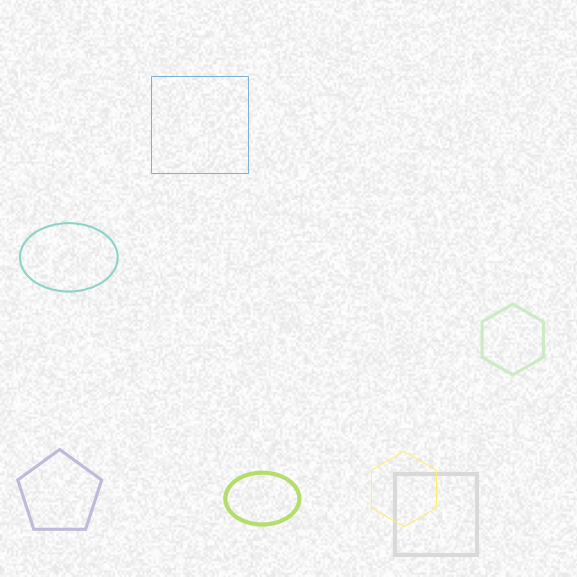[{"shape": "oval", "thickness": 1, "radius": 0.42, "center": [0.119, 0.554]}, {"shape": "pentagon", "thickness": 1.5, "radius": 0.38, "center": [0.103, 0.144]}, {"shape": "square", "thickness": 0.5, "radius": 0.42, "center": [0.346, 0.783]}, {"shape": "oval", "thickness": 2, "radius": 0.32, "center": [0.454, 0.136]}, {"shape": "square", "thickness": 2, "radius": 0.35, "center": [0.755, 0.109]}, {"shape": "hexagon", "thickness": 1.5, "radius": 0.31, "center": [0.888, 0.411]}, {"shape": "hexagon", "thickness": 0.5, "radius": 0.33, "center": [0.699, 0.152]}]